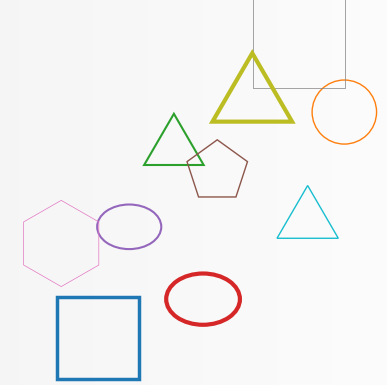[{"shape": "square", "thickness": 2.5, "radius": 0.53, "center": [0.252, 0.122]}, {"shape": "circle", "thickness": 1, "radius": 0.42, "center": [0.889, 0.709]}, {"shape": "triangle", "thickness": 1.5, "radius": 0.44, "center": [0.449, 0.616]}, {"shape": "oval", "thickness": 3, "radius": 0.48, "center": [0.524, 0.223]}, {"shape": "oval", "thickness": 1.5, "radius": 0.41, "center": [0.333, 0.411]}, {"shape": "pentagon", "thickness": 1, "radius": 0.41, "center": [0.561, 0.555]}, {"shape": "hexagon", "thickness": 0.5, "radius": 0.56, "center": [0.158, 0.368]}, {"shape": "square", "thickness": 0.5, "radius": 0.59, "center": [0.772, 0.889]}, {"shape": "triangle", "thickness": 3, "radius": 0.59, "center": [0.651, 0.743]}, {"shape": "triangle", "thickness": 1, "radius": 0.46, "center": [0.794, 0.427]}]